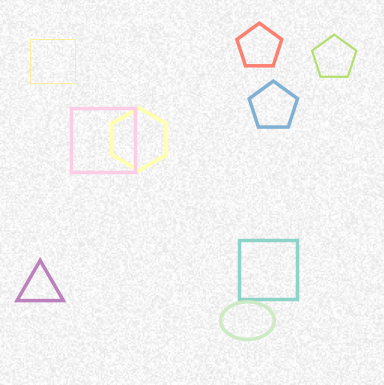[{"shape": "square", "thickness": 2.5, "radius": 0.38, "center": [0.696, 0.3]}, {"shape": "hexagon", "thickness": 3, "radius": 0.41, "center": [0.361, 0.638]}, {"shape": "pentagon", "thickness": 2.5, "radius": 0.31, "center": [0.674, 0.879]}, {"shape": "pentagon", "thickness": 2.5, "radius": 0.33, "center": [0.71, 0.723]}, {"shape": "pentagon", "thickness": 1.5, "radius": 0.3, "center": [0.868, 0.85]}, {"shape": "square", "thickness": 2.5, "radius": 0.42, "center": [0.268, 0.636]}, {"shape": "triangle", "thickness": 2.5, "radius": 0.35, "center": [0.104, 0.254]}, {"shape": "oval", "thickness": 2.5, "radius": 0.35, "center": [0.643, 0.167]}, {"shape": "square", "thickness": 0.5, "radius": 0.29, "center": [0.137, 0.841]}]